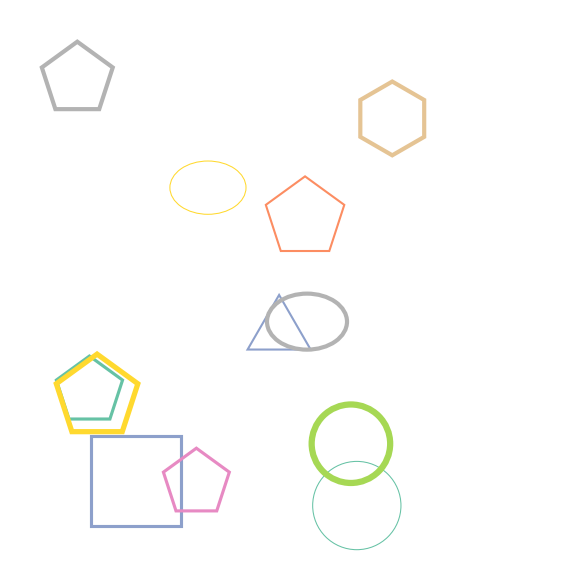[{"shape": "circle", "thickness": 0.5, "radius": 0.38, "center": [0.618, 0.124]}, {"shape": "pentagon", "thickness": 1.5, "radius": 0.3, "center": [0.155, 0.322]}, {"shape": "pentagon", "thickness": 1, "radius": 0.36, "center": [0.528, 0.622]}, {"shape": "triangle", "thickness": 1, "radius": 0.32, "center": [0.483, 0.425]}, {"shape": "square", "thickness": 1.5, "radius": 0.39, "center": [0.236, 0.166]}, {"shape": "pentagon", "thickness": 1.5, "radius": 0.3, "center": [0.34, 0.163]}, {"shape": "circle", "thickness": 3, "radius": 0.34, "center": [0.608, 0.231]}, {"shape": "pentagon", "thickness": 2.5, "radius": 0.37, "center": [0.168, 0.312]}, {"shape": "oval", "thickness": 0.5, "radius": 0.33, "center": [0.36, 0.674]}, {"shape": "hexagon", "thickness": 2, "radius": 0.32, "center": [0.679, 0.794]}, {"shape": "oval", "thickness": 2, "radius": 0.35, "center": [0.532, 0.442]}, {"shape": "pentagon", "thickness": 2, "radius": 0.32, "center": [0.134, 0.862]}]